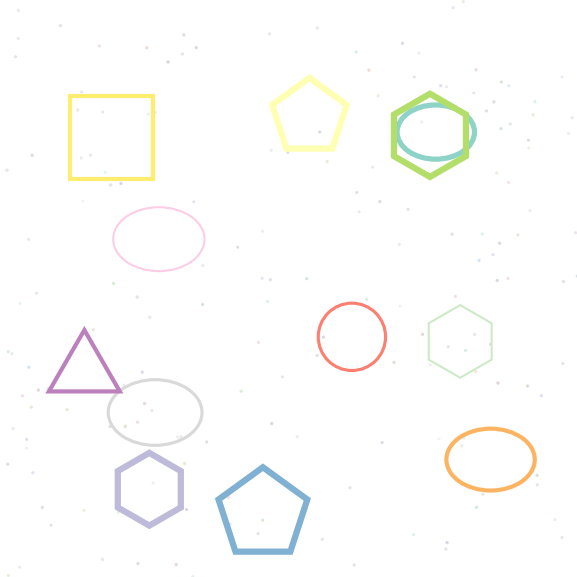[{"shape": "oval", "thickness": 2.5, "radius": 0.34, "center": [0.755, 0.77]}, {"shape": "pentagon", "thickness": 3, "radius": 0.34, "center": [0.536, 0.797]}, {"shape": "hexagon", "thickness": 3, "radius": 0.31, "center": [0.259, 0.152]}, {"shape": "circle", "thickness": 1.5, "radius": 0.29, "center": [0.609, 0.416]}, {"shape": "pentagon", "thickness": 3, "radius": 0.4, "center": [0.455, 0.109]}, {"shape": "oval", "thickness": 2, "radius": 0.38, "center": [0.849, 0.203]}, {"shape": "hexagon", "thickness": 3, "radius": 0.36, "center": [0.745, 0.765]}, {"shape": "oval", "thickness": 1, "radius": 0.4, "center": [0.275, 0.585]}, {"shape": "oval", "thickness": 1.5, "radius": 0.41, "center": [0.269, 0.285]}, {"shape": "triangle", "thickness": 2, "radius": 0.35, "center": [0.146, 0.357]}, {"shape": "hexagon", "thickness": 1, "radius": 0.31, "center": [0.797, 0.408]}, {"shape": "square", "thickness": 2, "radius": 0.36, "center": [0.194, 0.761]}]